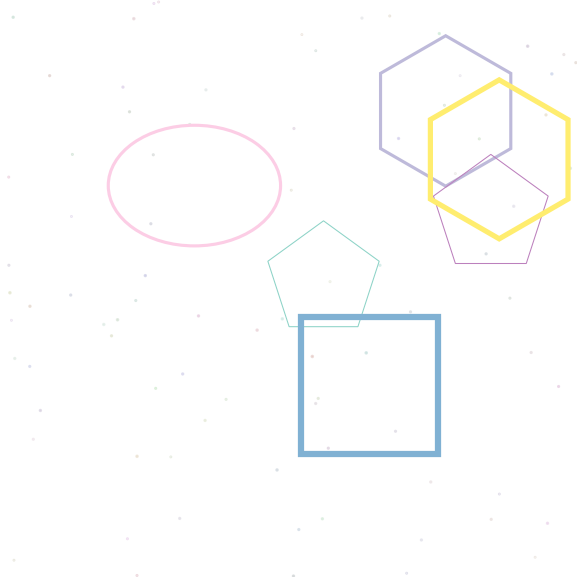[{"shape": "pentagon", "thickness": 0.5, "radius": 0.51, "center": [0.56, 0.515]}, {"shape": "hexagon", "thickness": 1.5, "radius": 0.65, "center": [0.772, 0.807]}, {"shape": "square", "thickness": 3, "radius": 0.59, "center": [0.64, 0.332]}, {"shape": "oval", "thickness": 1.5, "radius": 0.75, "center": [0.337, 0.678]}, {"shape": "pentagon", "thickness": 0.5, "radius": 0.52, "center": [0.85, 0.627]}, {"shape": "hexagon", "thickness": 2.5, "radius": 0.69, "center": [0.864, 0.723]}]